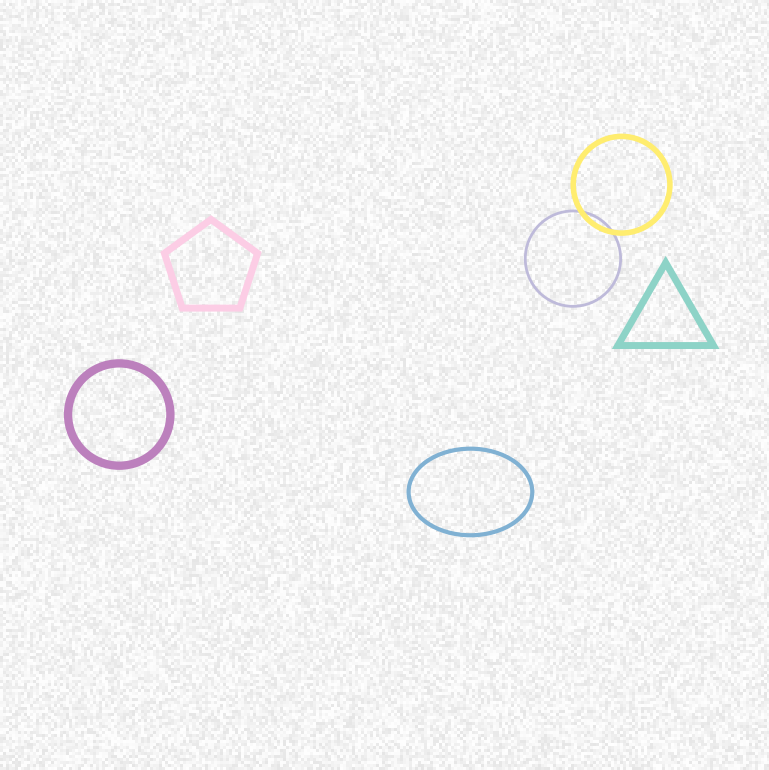[{"shape": "triangle", "thickness": 2.5, "radius": 0.36, "center": [0.865, 0.587]}, {"shape": "circle", "thickness": 1, "radius": 0.31, "center": [0.744, 0.664]}, {"shape": "oval", "thickness": 1.5, "radius": 0.4, "center": [0.611, 0.361]}, {"shape": "pentagon", "thickness": 2.5, "radius": 0.32, "center": [0.274, 0.651]}, {"shape": "circle", "thickness": 3, "radius": 0.33, "center": [0.155, 0.462]}, {"shape": "circle", "thickness": 2, "radius": 0.31, "center": [0.807, 0.76]}]